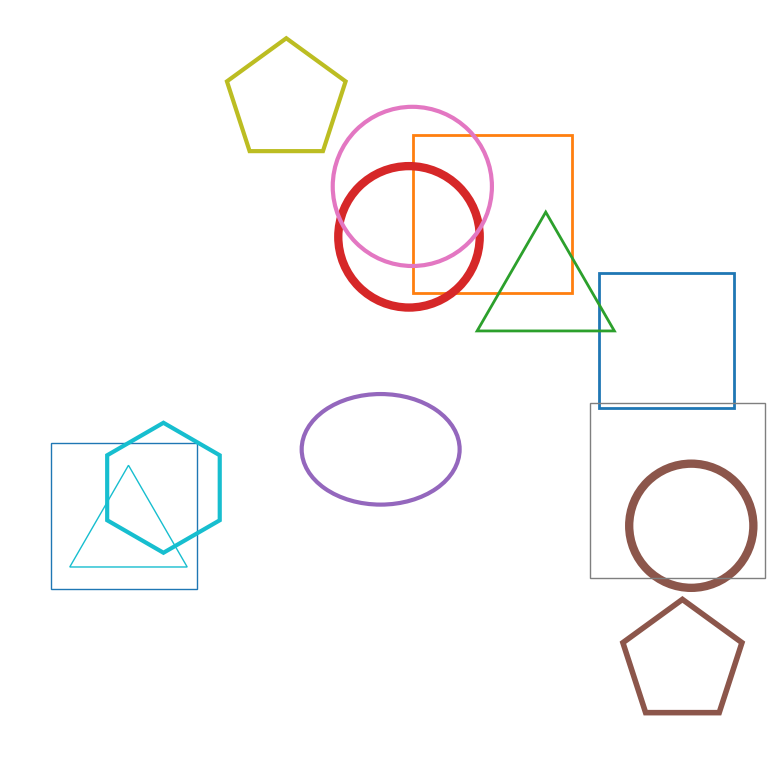[{"shape": "square", "thickness": 0.5, "radius": 0.47, "center": [0.161, 0.33]}, {"shape": "square", "thickness": 1, "radius": 0.44, "center": [0.866, 0.558]}, {"shape": "square", "thickness": 1, "radius": 0.52, "center": [0.639, 0.722]}, {"shape": "triangle", "thickness": 1, "radius": 0.51, "center": [0.709, 0.622]}, {"shape": "circle", "thickness": 3, "radius": 0.46, "center": [0.531, 0.692]}, {"shape": "oval", "thickness": 1.5, "radius": 0.51, "center": [0.494, 0.416]}, {"shape": "pentagon", "thickness": 2, "radius": 0.41, "center": [0.886, 0.14]}, {"shape": "circle", "thickness": 3, "radius": 0.4, "center": [0.898, 0.317]}, {"shape": "circle", "thickness": 1.5, "radius": 0.52, "center": [0.535, 0.758]}, {"shape": "square", "thickness": 0.5, "radius": 0.57, "center": [0.88, 0.363]}, {"shape": "pentagon", "thickness": 1.5, "radius": 0.41, "center": [0.372, 0.869]}, {"shape": "triangle", "thickness": 0.5, "radius": 0.44, "center": [0.167, 0.308]}, {"shape": "hexagon", "thickness": 1.5, "radius": 0.42, "center": [0.212, 0.367]}]